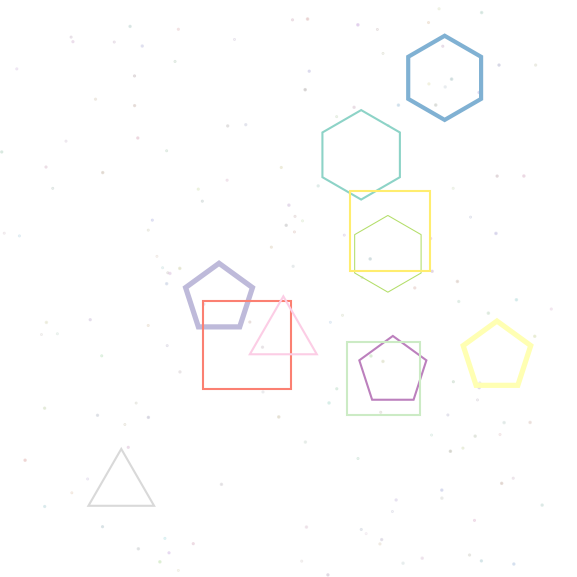[{"shape": "hexagon", "thickness": 1, "radius": 0.39, "center": [0.625, 0.731]}, {"shape": "pentagon", "thickness": 2.5, "radius": 0.31, "center": [0.861, 0.382]}, {"shape": "pentagon", "thickness": 2.5, "radius": 0.3, "center": [0.379, 0.482]}, {"shape": "square", "thickness": 1, "radius": 0.38, "center": [0.428, 0.402]}, {"shape": "hexagon", "thickness": 2, "radius": 0.36, "center": [0.77, 0.864]}, {"shape": "hexagon", "thickness": 0.5, "radius": 0.33, "center": [0.672, 0.56]}, {"shape": "triangle", "thickness": 1, "radius": 0.33, "center": [0.491, 0.419]}, {"shape": "triangle", "thickness": 1, "radius": 0.33, "center": [0.21, 0.156]}, {"shape": "pentagon", "thickness": 1, "radius": 0.31, "center": [0.68, 0.356]}, {"shape": "square", "thickness": 1, "radius": 0.32, "center": [0.663, 0.343]}, {"shape": "square", "thickness": 1, "radius": 0.34, "center": [0.675, 0.599]}]